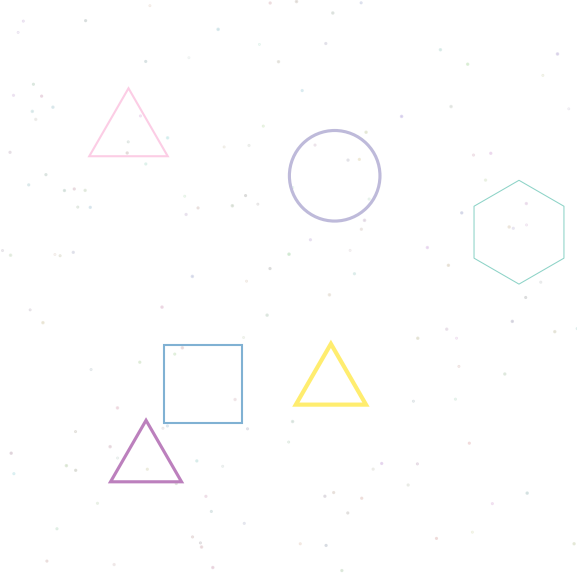[{"shape": "hexagon", "thickness": 0.5, "radius": 0.45, "center": [0.899, 0.597]}, {"shape": "circle", "thickness": 1.5, "radius": 0.39, "center": [0.58, 0.695]}, {"shape": "square", "thickness": 1, "radius": 0.34, "center": [0.351, 0.334]}, {"shape": "triangle", "thickness": 1, "radius": 0.39, "center": [0.223, 0.768]}, {"shape": "triangle", "thickness": 1.5, "radius": 0.35, "center": [0.253, 0.2]}, {"shape": "triangle", "thickness": 2, "radius": 0.35, "center": [0.573, 0.334]}]